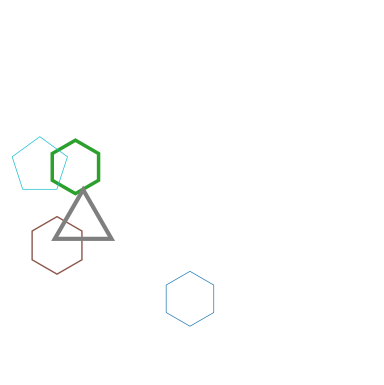[{"shape": "hexagon", "thickness": 0.5, "radius": 0.36, "center": [0.493, 0.224]}, {"shape": "hexagon", "thickness": 2.5, "radius": 0.35, "center": [0.196, 0.566]}, {"shape": "hexagon", "thickness": 1, "radius": 0.37, "center": [0.148, 0.363]}, {"shape": "triangle", "thickness": 3, "radius": 0.43, "center": [0.216, 0.422]}, {"shape": "pentagon", "thickness": 0.5, "radius": 0.38, "center": [0.103, 0.569]}]